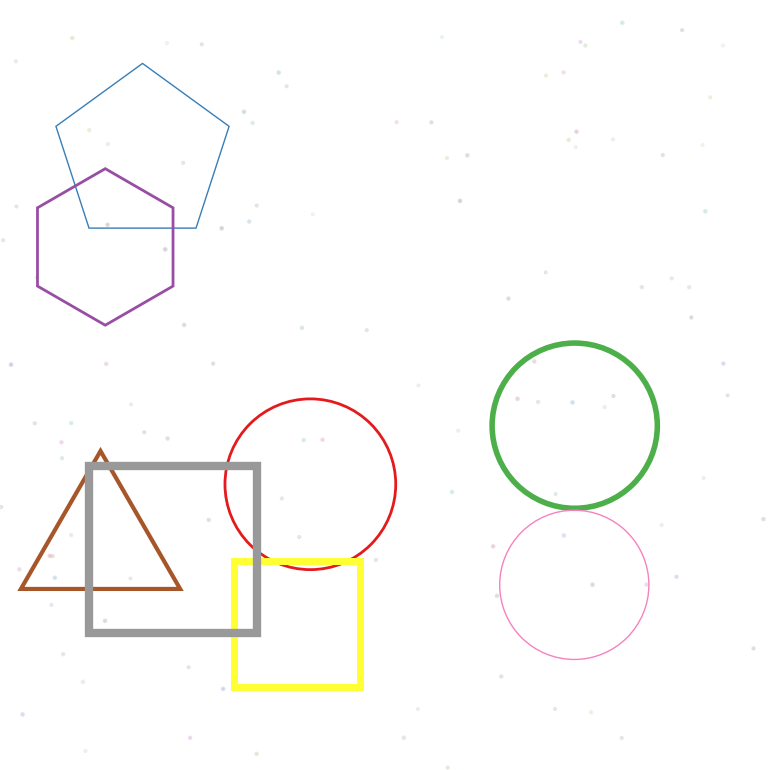[{"shape": "circle", "thickness": 1, "radius": 0.55, "center": [0.403, 0.371]}, {"shape": "pentagon", "thickness": 0.5, "radius": 0.59, "center": [0.185, 0.799]}, {"shape": "circle", "thickness": 2, "radius": 0.54, "center": [0.746, 0.447]}, {"shape": "hexagon", "thickness": 1, "radius": 0.51, "center": [0.137, 0.679]}, {"shape": "square", "thickness": 2.5, "radius": 0.41, "center": [0.385, 0.19]}, {"shape": "triangle", "thickness": 1.5, "radius": 0.6, "center": [0.131, 0.295]}, {"shape": "circle", "thickness": 0.5, "radius": 0.48, "center": [0.746, 0.24]}, {"shape": "square", "thickness": 3, "radius": 0.54, "center": [0.224, 0.286]}]